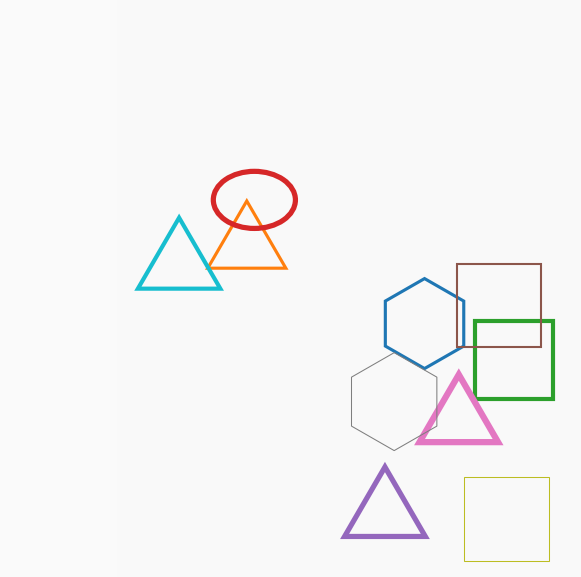[{"shape": "hexagon", "thickness": 1.5, "radius": 0.39, "center": [0.73, 0.439]}, {"shape": "triangle", "thickness": 1.5, "radius": 0.39, "center": [0.425, 0.574]}, {"shape": "square", "thickness": 2, "radius": 0.34, "center": [0.884, 0.376]}, {"shape": "oval", "thickness": 2.5, "radius": 0.35, "center": [0.438, 0.653]}, {"shape": "triangle", "thickness": 2.5, "radius": 0.4, "center": [0.662, 0.11]}, {"shape": "square", "thickness": 1, "radius": 0.36, "center": [0.858, 0.47]}, {"shape": "triangle", "thickness": 3, "radius": 0.39, "center": [0.789, 0.273]}, {"shape": "hexagon", "thickness": 0.5, "radius": 0.42, "center": [0.678, 0.304]}, {"shape": "square", "thickness": 0.5, "radius": 0.37, "center": [0.871, 0.101]}, {"shape": "triangle", "thickness": 2, "radius": 0.41, "center": [0.308, 0.54]}]